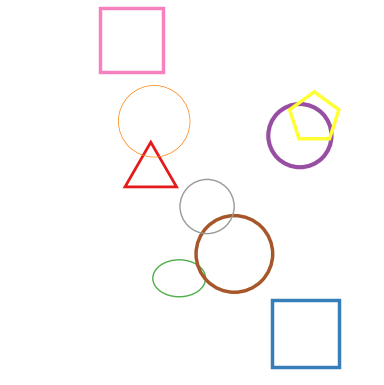[{"shape": "triangle", "thickness": 2, "radius": 0.39, "center": [0.392, 0.553]}, {"shape": "square", "thickness": 2.5, "radius": 0.43, "center": [0.793, 0.134]}, {"shape": "oval", "thickness": 1, "radius": 0.34, "center": [0.465, 0.277]}, {"shape": "circle", "thickness": 3, "radius": 0.41, "center": [0.779, 0.648]}, {"shape": "circle", "thickness": 0.5, "radius": 0.46, "center": [0.401, 0.685]}, {"shape": "pentagon", "thickness": 2.5, "radius": 0.34, "center": [0.816, 0.694]}, {"shape": "circle", "thickness": 2.5, "radius": 0.5, "center": [0.609, 0.34]}, {"shape": "square", "thickness": 2.5, "radius": 0.41, "center": [0.342, 0.896]}, {"shape": "circle", "thickness": 1, "radius": 0.35, "center": [0.538, 0.464]}]